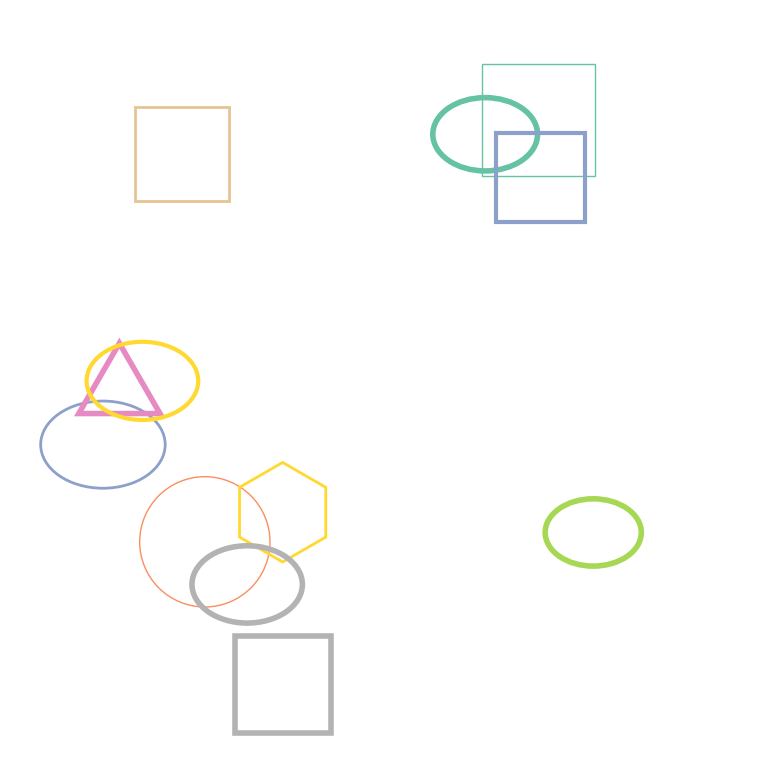[{"shape": "square", "thickness": 0.5, "radius": 0.36, "center": [0.699, 0.845]}, {"shape": "oval", "thickness": 2, "radius": 0.34, "center": [0.63, 0.826]}, {"shape": "circle", "thickness": 0.5, "radius": 0.42, "center": [0.266, 0.296]}, {"shape": "square", "thickness": 1.5, "radius": 0.29, "center": [0.702, 0.77]}, {"shape": "oval", "thickness": 1, "radius": 0.4, "center": [0.134, 0.423]}, {"shape": "triangle", "thickness": 2, "radius": 0.3, "center": [0.155, 0.493]}, {"shape": "oval", "thickness": 2, "radius": 0.31, "center": [0.77, 0.308]}, {"shape": "hexagon", "thickness": 1, "radius": 0.32, "center": [0.367, 0.335]}, {"shape": "oval", "thickness": 1.5, "radius": 0.36, "center": [0.185, 0.505]}, {"shape": "square", "thickness": 1, "radius": 0.31, "center": [0.236, 0.8]}, {"shape": "oval", "thickness": 2, "radius": 0.36, "center": [0.321, 0.241]}, {"shape": "square", "thickness": 2, "radius": 0.31, "center": [0.367, 0.111]}]